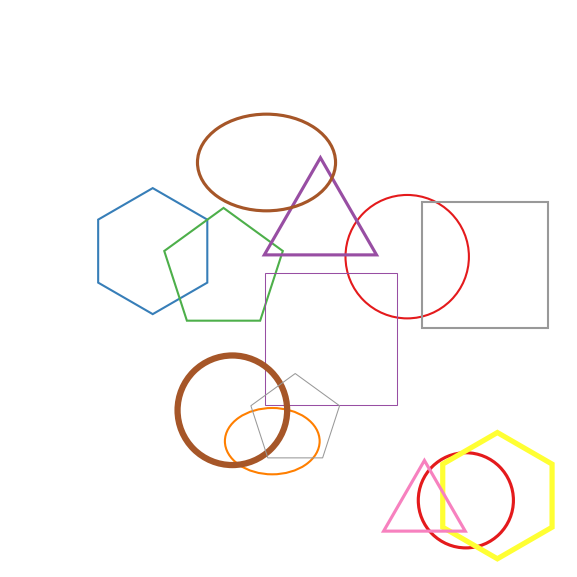[{"shape": "circle", "thickness": 1, "radius": 0.53, "center": [0.705, 0.555]}, {"shape": "circle", "thickness": 1.5, "radius": 0.41, "center": [0.807, 0.133]}, {"shape": "hexagon", "thickness": 1, "radius": 0.55, "center": [0.264, 0.564]}, {"shape": "pentagon", "thickness": 1, "radius": 0.54, "center": [0.387, 0.531]}, {"shape": "square", "thickness": 0.5, "radius": 0.57, "center": [0.573, 0.413]}, {"shape": "triangle", "thickness": 1.5, "radius": 0.56, "center": [0.555, 0.614]}, {"shape": "oval", "thickness": 1, "radius": 0.41, "center": [0.471, 0.235]}, {"shape": "hexagon", "thickness": 2.5, "radius": 0.55, "center": [0.861, 0.141]}, {"shape": "oval", "thickness": 1.5, "radius": 0.6, "center": [0.461, 0.718]}, {"shape": "circle", "thickness": 3, "radius": 0.47, "center": [0.402, 0.289]}, {"shape": "triangle", "thickness": 1.5, "radius": 0.41, "center": [0.735, 0.12]}, {"shape": "pentagon", "thickness": 0.5, "radius": 0.4, "center": [0.511, 0.272]}, {"shape": "square", "thickness": 1, "radius": 0.54, "center": [0.839, 0.541]}]